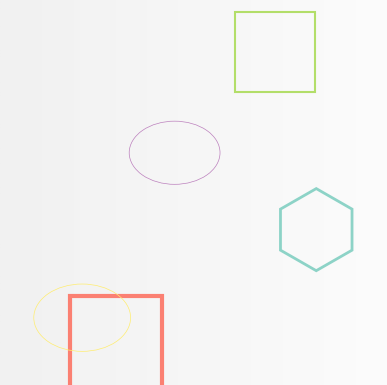[{"shape": "hexagon", "thickness": 2, "radius": 0.53, "center": [0.816, 0.404]}, {"shape": "square", "thickness": 3, "radius": 0.6, "center": [0.299, 0.111]}, {"shape": "square", "thickness": 1.5, "radius": 0.52, "center": [0.71, 0.866]}, {"shape": "oval", "thickness": 0.5, "radius": 0.59, "center": [0.451, 0.603]}, {"shape": "oval", "thickness": 0.5, "radius": 0.62, "center": [0.212, 0.175]}]